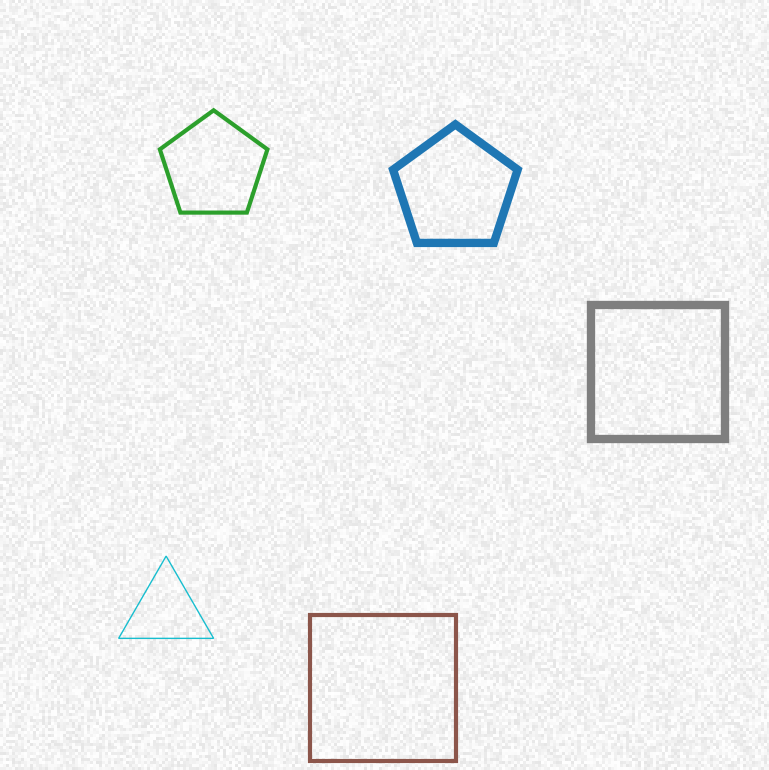[{"shape": "pentagon", "thickness": 3, "radius": 0.43, "center": [0.591, 0.753]}, {"shape": "pentagon", "thickness": 1.5, "radius": 0.37, "center": [0.277, 0.783]}, {"shape": "square", "thickness": 1.5, "radius": 0.48, "center": [0.498, 0.106]}, {"shape": "square", "thickness": 3, "radius": 0.44, "center": [0.855, 0.517]}, {"shape": "triangle", "thickness": 0.5, "radius": 0.36, "center": [0.216, 0.207]}]